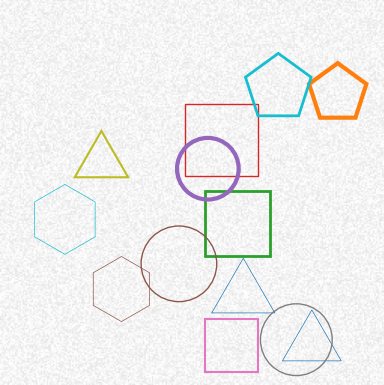[{"shape": "triangle", "thickness": 0.5, "radius": 0.44, "center": [0.81, 0.107]}, {"shape": "triangle", "thickness": 0.5, "radius": 0.47, "center": [0.632, 0.235]}, {"shape": "pentagon", "thickness": 3, "radius": 0.39, "center": [0.877, 0.758]}, {"shape": "square", "thickness": 2, "radius": 0.42, "center": [0.617, 0.42]}, {"shape": "square", "thickness": 1, "radius": 0.47, "center": [0.575, 0.636]}, {"shape": "circle", "thickness": 3, "radius": 0.4, "center": [0.54, 0.562]}, {"shape": "circle", "thickness": 1, "radius": 0.49, "center": [0.465, 0.315]}, {"shape": "hexagon", "thickness": 0.5, "radius": 0.42, "center": [0.315, 0.249]}, {"shape": "square", "thickness": 1.5, "radius": 0.34, "center": [0.602, 0.102]}, {"shape": "circle", "thickness": 1, "radius": 0.47, "center": [0.77, 0.118]}, {"shape": "triangle", "thickness": 1.5, "radius": 0.4, "center": [0.263, 0.58]}, {"shape": "hexagon", "thickness": 0.5, "radius": 0.45, "center": [0.168, 0.43]}, {"shape": "pentagon", "thickness": 2, "radius": 0.45, "center": [0.723, 0.772]}]